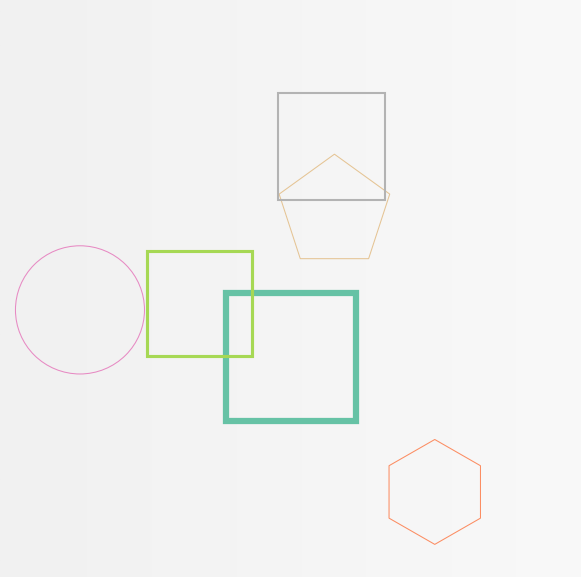[{"shape": "square", "thickness": 3, "radius": 0.56, "center": [0.5, 0.381]}, {"shape": "hexagon", "thickness": 0.5, "radius": 0.45, "center": [0.748, 0.147]}, {"shape": "circle", "thickness": 0.5, "radius": 0.55, "center": [0.138, 0.463]}, {"shape": "square", "thickness": 1.5, "radius": 0.45, "center": [0.344, 0.474]}, {"shape": "pentagon", "thickness": 0.5, "radius": 0.5, "center": [0.575, 0.632]}, {"shape": "square", "thickness": 1, "radius": 0.46, "center": [0.57, 0.746]}]